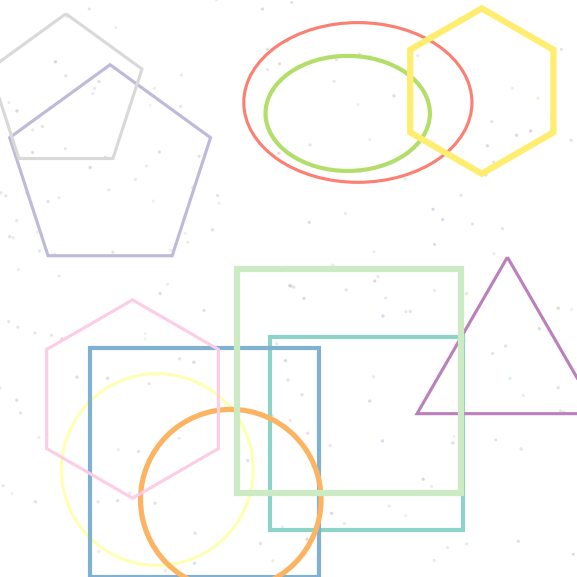[{"shape": "square", "thickness": 2, "radius": 0.84, "center": [0.634, 0.249]}, {"shape": "circle", "thickness": 1.5, "radius": 0.83, "center": [0.272, 0.186]}, {"shape": "pentagon", "thickness": 1.5, "radius": 0.91, "center": [0.191, 0.704]}, {"shape": "oval", "thickness": 1.5, "radius": 0.99, "center": [0.62, 0.822]}, {"shape": "square", "thickness": 2, "radius": 0.99, "center": [0.353, 0.198]}, {"shape": "circle", "thickness": 2.5, "radius": 0.78, "center": [0.4, 0.134]}, {"shape": "oval", "thickness": 2, "radius": 0.71, "center": [0.602, 0.803]}, {"shape": "hexagon", "thickness": 1.5, "radius": 0.86, "center": [0.23, 0.308]}, {"shape": "pentagon", "thickness": 1.5, "radius": 0.69, "center": [0.114, 0.837]}, {"shape": "triangle", "thickness": 1.5, "radius": 0.9, "center": [0.879, 0.373]}, {"shape": "square", "thickness": 3, "radius": 0.97, "center": [0.604, 0.339]}, {"shape": "hexagon", "thickness": 3, "radius": 0.72, "center": [0.834, 0.841]}]